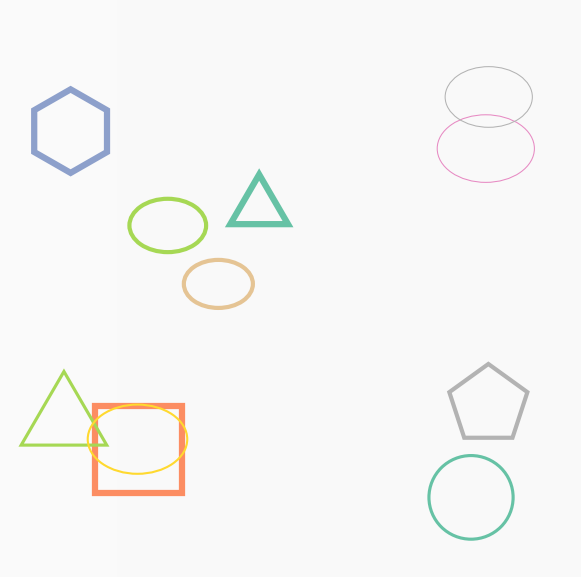[{"shape": "circle", "thickness": 1.5, "radius": 0.36, "center": [0.81, 0.138]}, {"shape": "triangle", "thickness": 3, "radius": 0.29, "center": [0.446, 0.64]}, {"shape": "square", "thickness": 3, "radius": 0.38, "center": [0.238, 0.221]}, {"shape": "hexagon", "thickness": 3, "radius": 0.36, "center": [0.121, 0.772]}, {"shape": "oval", "thickness": 0.5, "radius": 0.42, "center": [0.836, 0.742]}, {"shape": "oval", "thickness": 2, "radius": 0.33, "center": [0.289, 0.609]}, {"shape": "triangle", "thickness": 1.5, "radius": 0.42, "center": [0.11, 0.271]}, {"shape": "oval", "thickness": 1, "radius": 0.43, "center": [0.237, 0.239]}, {"shape": "oval", "thickness": 2, "radius": 0.3, "center": [0.376, 0.508]}, {"shape": "oval", "thickness": 0.5, "radius": 0.38, "center": [0.841, 0.831]}, {"shape": "pentagon", "thickness": 2, "radius": 0.35, "center": [0.84, 0.298]}]